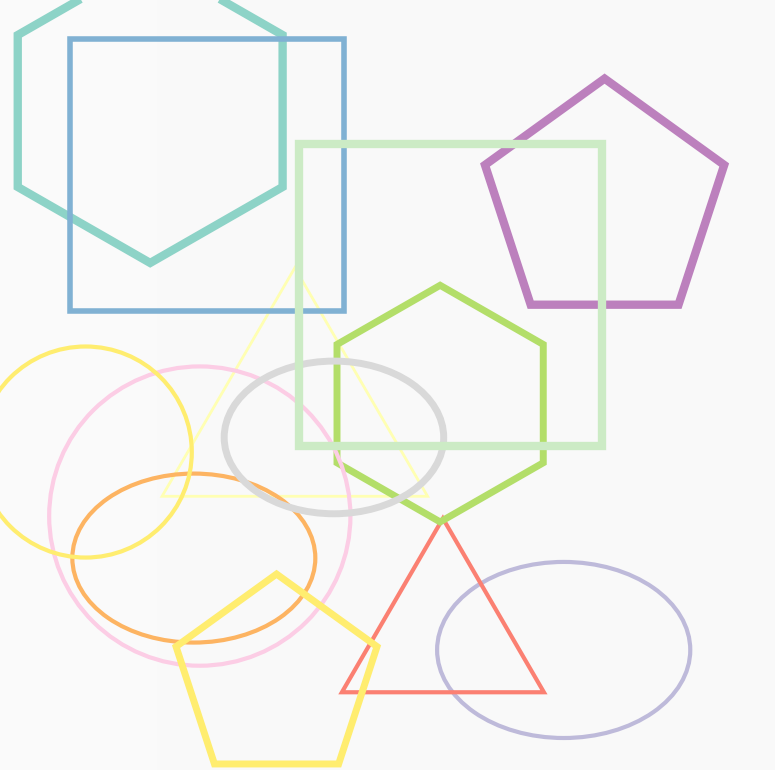[{"shape": "hexagon", "thickness": 3, "radius": 0.99, "center": [0.194, 0.856]}, {"shape": "triangle", "thickness": 1, "radius": 0.99, "center": [0.38, 0.454]}, {"shape": "oval", "thickness": 1.5, "radius": 0.82, "center": [0.727, 0.156]}, {"shape": "triangle", "thickness": 1.5, "radius": 0.75, "center": [0.571, 0.176]}, {"shape": "square", "thickness": 2, "radius": 0.88, "center": [0.267, 0.773]}, {"shape": "oval", "thickness": 1.5, "radius": 0.78, "center": [0.25, 0.275]}, {"shape": "hexagon", "thickness": 2.5, "radius": 0.77, "center": [0.568, 0.476]}, {"shape": "circle", "thickness": 1.5, "radius": 0.97, "center": [0.258, 0.33]}, {"shape": "oval", "thickness": 2.5, "radius": 0.71, "center": [0.431, 0.432]}, {"shape": "pentagon", "thickness": 3, "radius": 0.81, "center": [0.78, 0.736]}, {"shape": "square", "thickness": 3, "radius": 0.98, "center": [0.581, 0.617]}, {"shape": "circle", "thickness": 1.5, "radius": 0.69, "center": [0.11, 0.413]}, {"shape": "pentagon", "thickness": 2.5, "radius": 0.68, "center": [0.357, 0.118]}]